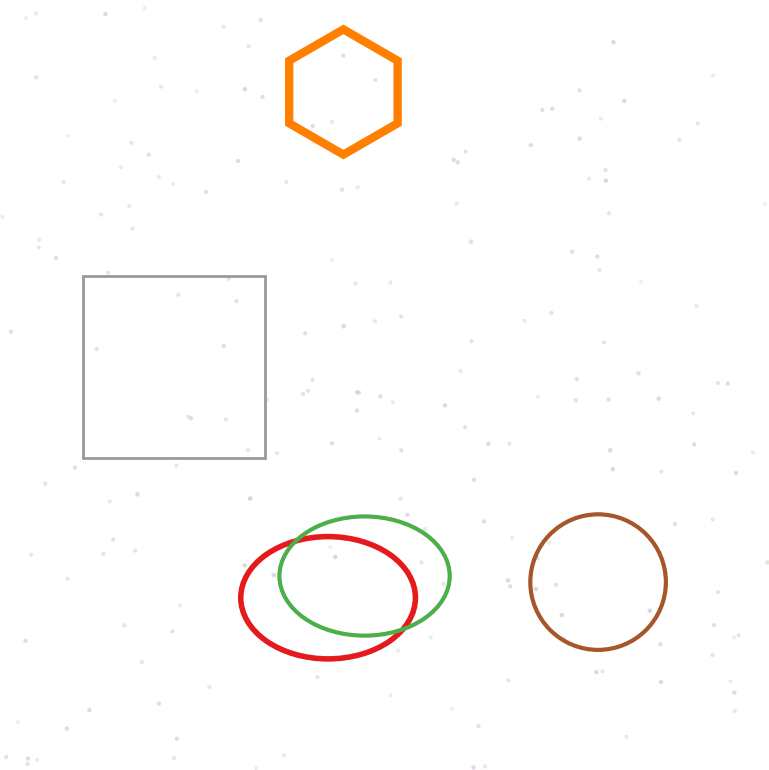[{"shape": "oval", "thickness": 2, "radius": 0.57, "center": [0.426, 0.224]}, {"shape": "oval", "thickness": 1.5, "radius": 0.55, "center": [0.473, 0.252]}, {"shape": "hexagon", "thickness": 3, "radius": 0.41, "center": [0.446, 0.881]}, {"shape": "circle", "thickness": 1.5, "radius": 0.44, "center": [0.777, 0.244]}, {"shape": "square", "thickness": 1, "radius": 0.59, "center": [0.226, 0.523]}]